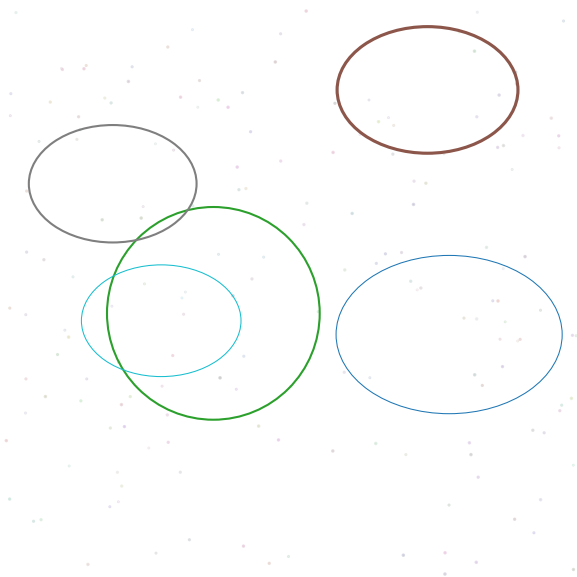[{"shape": "oval", "thickness": 0.5, "radius": 0.98, "center": [0.778, 0.42]}, {"shape": "circle", "thickness": 1, "radius": 0.92, "center": [0.369, 0.457]}, {"shape": "oval", "thickness": 1.5, "radius": 0.78, "center": [0.74, 0.843]}, {"shape": "oval", "thickness": 1, "radius": 0.73, "center": [0.195, 0.681]}, {"shape": "oval", "thickness": 0.5, "radius": 0.69, "center": [0.279, 0.444]}]